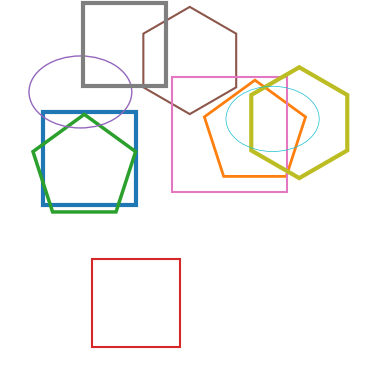[{"shape": "square", "thickness": 3, "radius": 0.6, "center": [0.232, 0.589]}, {"shape": "pentagon", "thickness": 2, "radius": 0.69, "center": [0.662, 0.654]}, {"shape": "pentagon", "thickness": 2.5, "radius": 0.7, "center": [0.219, 0.563]}, {"shape": "square", "thickness": 1.5, "radius": 0.57, "center": [0.353, 0.212]}, {"shape": "oval", "thickness": 1, "radius": 0.67, "center": [0.209, 0.761]}, {"shape": "hexagon", "thickness": 1.5, "radius": 0.7, "center": [0.493, 0.843]}, {"shape": "square", "thickness": 1.5, "radius": 0.75, "center": [0.596, 0.65]}, {"shape": "square", "thickness": 3, "radius": 0.54, "center": [0.324, 0.885]}, {"shape": "hexagon", "thickness": 3, "radius": 0.72, "center": [0.777, 0.681]}, {"shape": "oval", "thickness": 0.5, "radius": 0.61, "center": [0.708, 0.691]}]